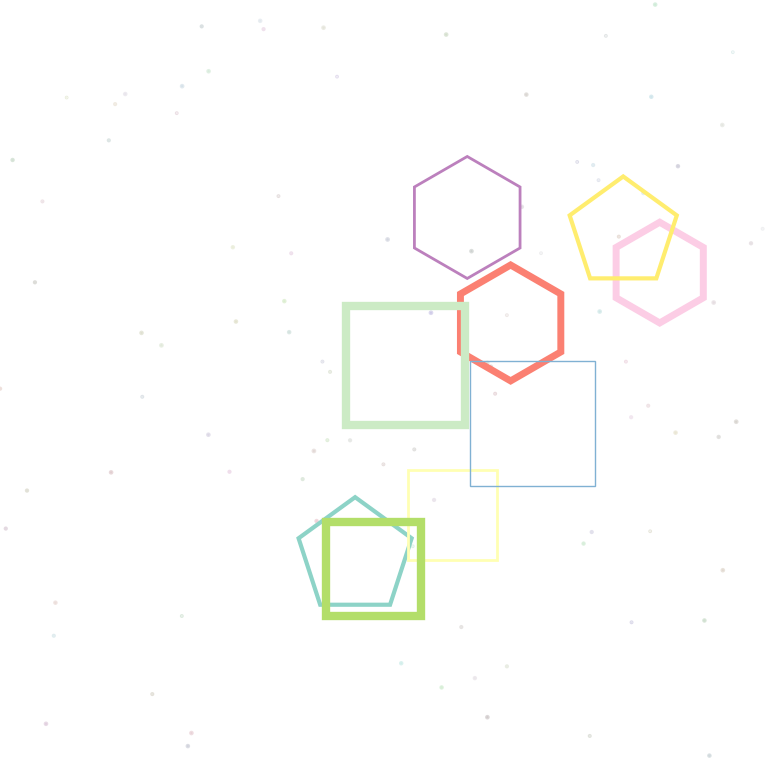[{"shape": "pentagon", "thickness": 1.5, "radius": 0.39, "center": [0.461, 0.277]}, {"shape": "square", "thickness": 1, "radius": 0.29, "center": [0.588, 0.331]}, {"shape": "hexagon", "thickness": 2.5, "radius": 0.38, "center": [0.663, 0.581]}, {"shape": "square", "thickness": 0.5, "radius": 0.41, "center": [0.692, 0.45]}, {"shape": "square", "thickness": 3, "radius": 0.31, "center": [0.485, 0.261]}, {"shape": "hexagon", "thickness": 2.5, "radius": 0.33, "center": [0.857, 0.646]}, {"shape": "hexagon", "thickness": 1, "radius": 0.4, "center": [0.607, 0.718]}, {"shape": "square", "thickness": 3, "radius": 0.39, "center": [0.527, 0.526]}, {"shape": "pentagon", "thickness": 1.5, "radius": 0.37, "center": [0.809, 0.698]}]